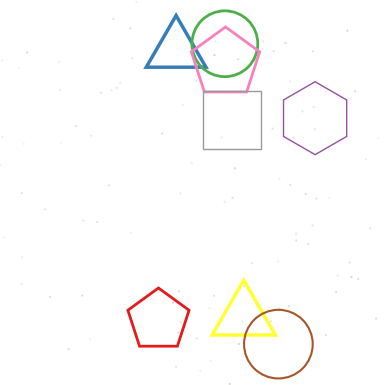[{"shape": "pentagon", "thickness": 2, "radius": 0.42, "center": [0.412, 0.168]}, {"shape": "triangle", "thickness": 2.5, "radius": 0.45, "center": [0.457, 0.87]}, {"shape": "circle", "thickness": 2, "radius": 0.43, "center": [0.584, 0.886]}, {"shape": "hexagon", "thickness": 1, "radius": 0.47, "center": [0.818, 0.693]}, {"shape": "triangle", "thickness": 2.5, "radius": 0.47, "center": [0.633, 0.177]}, {"shape": "circle", "thickness": 1.5, "radius": 0.45, "center": [0.723, 0.106]}, {"shape": "pentagon", "thickness": 2, "radius": 0.47, "center": [0.586, 0.837]}, {"shape": "square", "thickness": 1, "radius": 0.38, "center": [0.603, 0.689]}]